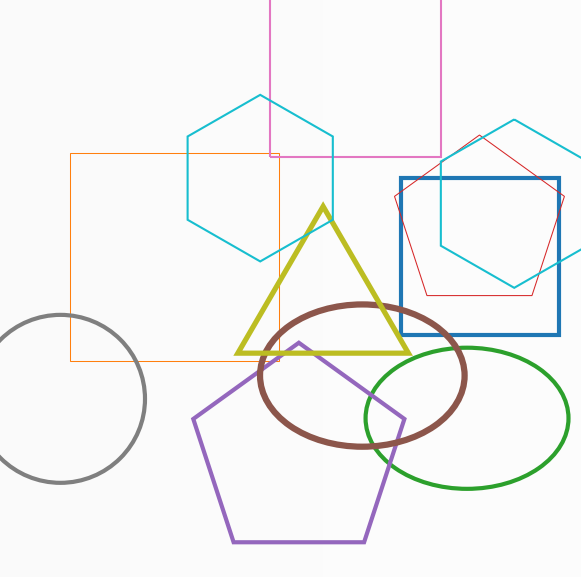[{"shape": "square", "thickness": 2, "radius": 0.68, "center": [0.825, 0.555]}, {"shape": "square", "thickness": 0.5, "radius": 0.9, "center": [0.301, 0.554]}, {"shape": "oval", "thickness": 2, "radius": 0.87, "center": [0.803, 0.275]}, {"shape": "pentagon", "thickness": 0.5, "radius": 0.77, "center": [0.825, 0.612]}, {"shape": "pentagon", "thickness": 2, "radius": 0.95, "center": [0.514, 0.215]}, {"shape": "oval", "thickness": 3, "radius": 0.88, "center": [0.623, 0.349]}, {"shape": "square", "thickness": 1, "radius": 0.73, "center": [0.612, 0.874]}, {"shape": "circle", "thickness": 2, "radius": 0.73, "center": [0.104, 0.308]}, {"shape": "triangle", "thickness": 2.5, "radius": 0.85, "center": [0.556, 0.472]}, {"shape": "hexagon", "thickness": 1, "radius": 0.73, "center": [0.885, 0.647]}, {"shape": "hexagon", "thickness": 1, "radius": 0.72, "center": [0.448, 0.691]}]